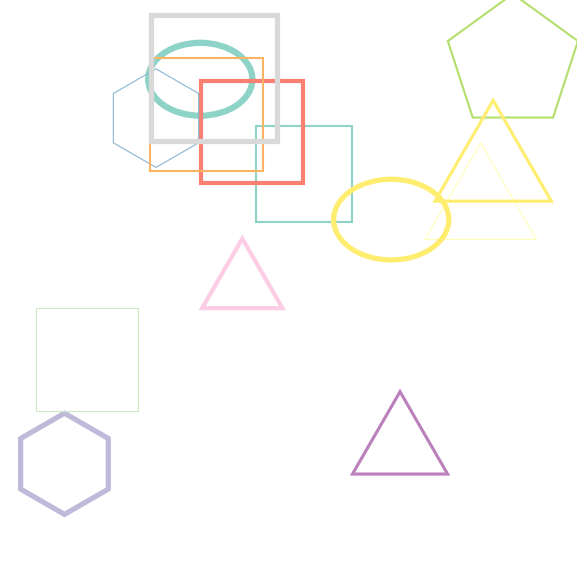[{"shape": "square", "thickness": 1, "radius": 0.41, "center": [0.527, 0.698]}, {"shape": "oval", "thickness": 3, "radius": 0.45, "center": [0.347, 0.862]}, {"shape": "triangle", "thickness": 0.5, "radius": 0.56, "center": [0.832, 0.64]}, {"shape": "hexagon", "thickness": 2.5, "radius": 0.44, "center": [0.112, 0.196]}, {"shape": "square", "thickness": 2, "radius": 0.44, "center": [0.436, 0.77]}, {"shape": "hexagon", "thickness": 0.5, "radius": 0.43, "center": [0.27, 0.795]}, {"shape": "square", "thickness": 1, "radius": 0.49, "center": [0.357, 0.801]}, {"shape": "pentagon", "thickness": 1, "radius": 0.59, "center": [0.888, 0.891]}, {"shape": "triangle", "thickness": 2, "radius": 0.4, "center": [0.42, 0.506]}, {"shape": "square", "thickness": 2.5, "radius": 0.54, "center": [0.37, 0.864]}, {"shape": "triangle", "thickness": 1.5, "radius": 0.48, "center": [0.693, 0.226]}, {"shape": "square", "thickness": 0.5, "radius": 0.44, "center": [0.15, 0.376]}, {"shape": "triangle", "thickness": 1.5, "radius": 0.58, "center": [0.854, 0.709]}, {"shape": "oval", "thickness": 2.5, "radius": 0.5, "center": [0.677, 0.619]}]